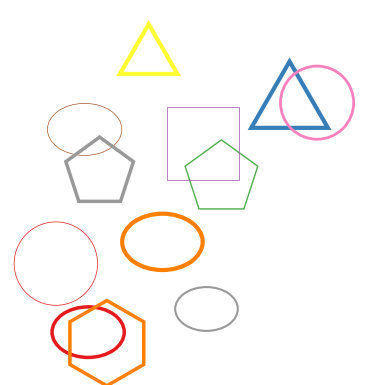[{"shape": "circle", "thickness": 0.5, "radius": 0.54, "center": [0.145, 0.315]}, {"shape": "oval", "thickness": 2.5, "radius": 0.47, "center": [0.229, 0.137]}, {"shape": "triangle", "thickness": 3, "radius": 0.57, "center": [0.752, 0.725]}, {"shape": "pentagon", "thickness": 1, "radius": 0.5, "center": [0.575, 0.538]}, {"shape": "square", "thickness": 0.5, "radius": 0.47, "center": [0.528, 0.627]}, {"shape": "oval", "thickness": 3, "radius": 0.52, "center": [0.422, 0.372]}, {"shape": "hexagon", "thickness": 2.5, "radius": 0.55, "center": [0.278, 0.109]}, {"shape": "triangle", "thickness": 3, "radius": 0.43, "center": [0.386, 0.851]}, {"shape": "oval", "thickness": 0.5, "radius": 0.48, "center": [0.22, 0.664]}, {"shape": "circle", "thickness": 2, "radius": 0.48, "center": [0.824, 0.733]}, {"shape": "pentagon", "thickness": 2.5, "radius": 0.46, "center": [0.259, 0.552]}, {"shape": "oval", "thickness": 1.5, "radius": 0.41, "center": [0.536, 0.197]}]